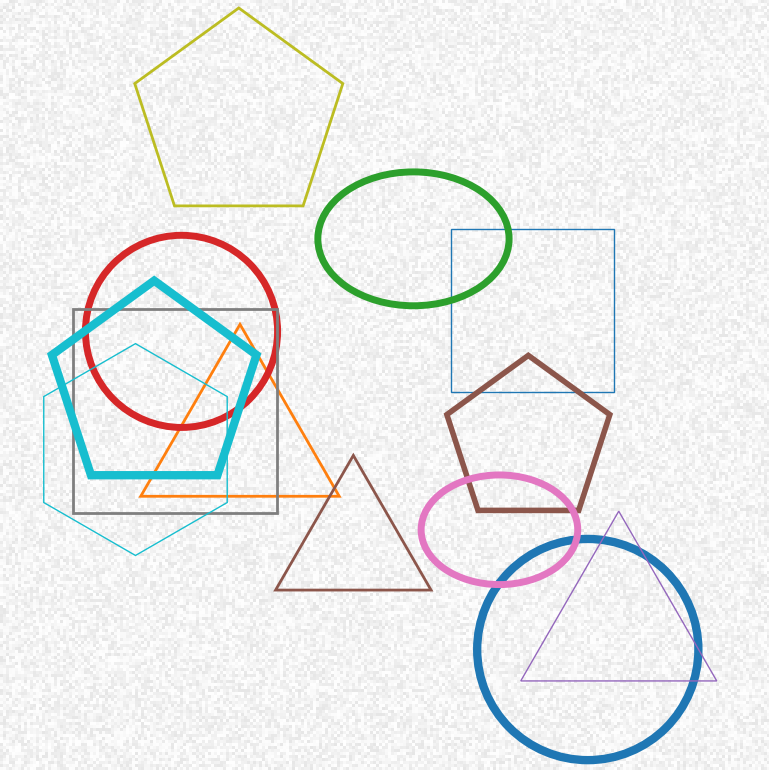[{"shape": "circle", "thickness": 3, "radius": 0.72, "center": [0.763, 0.156]}, {"shape": "square", "thickness": 0.5, "radius": 0.53, "center": [0.691, 0.597]}, {"shape": "triangle", "thickness": 1, "radius": 0.74, "center": [0.312, 0.43]}, {"shape": "oval", "thickness": 2.5, "radius": 0.62, "center": [0.537, 0.69]}, {"shape": "circle", "thickness": 2.5, "radius": 0.62, "center": [0.236, 0.57]}, {"shape": "triangle", "thickness": 0.5, "radius": 0.73, "center": [0.804, 0.189]}, {"shape": "triangle", "thickness": 1, "radius": 0.58, "center": [0.459, 0.292]}, {"shape": "pentagon", "thickness": 2, "radius": 0.56, "center": [0.686, 0.427]}, {"shape": "oval", "thickness": 2.5, "radius": 0.51, "center": [0.649, 0.312]}, {"shape": "square", "thickness": 1, "radius": 0.66, "center": [0.227, 0.467]}, {"shape": "pentagon", "thickness": 1, "radius": 0.71, "center": [0.31, 0.848]}, {"shape": "pentagon", "thickness": 3, "radius": 0.7, "center": [0.2, 0.496]}, {"shape": "hexagon", "thickness": 0.5, "radius": 0.69, "center": [0.176, 0.416]}]